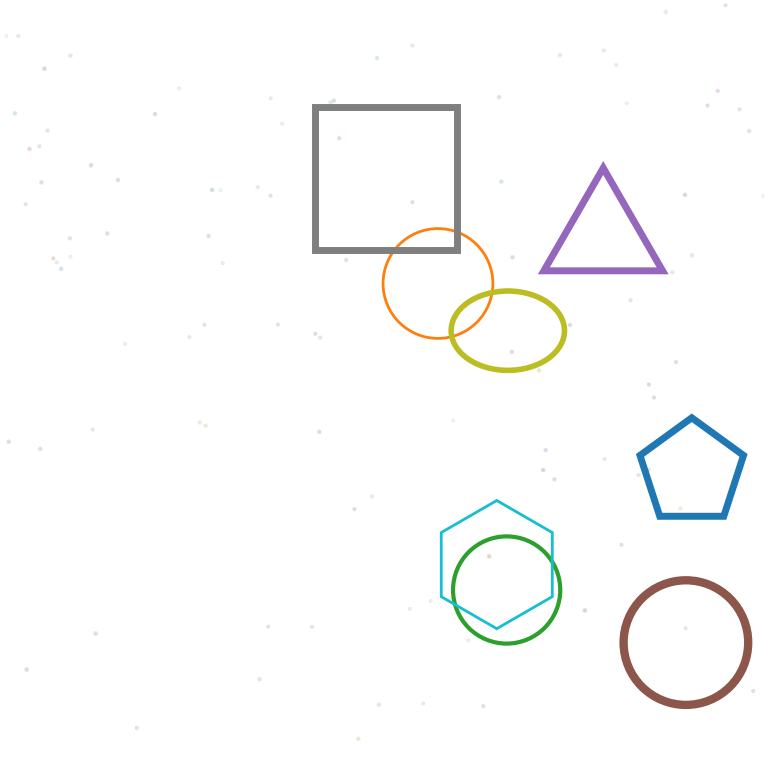[{"shape": "pentagon", "thickness": 2.5, "radius": 0.35, "center": [0.898, 0.387]}, {"shape": "circle", "thickness": 1, "radius": 0.36, "center": [0.569, 0.632]}, {"shape": "circle", "thickness": 1.5, "radius": 0.35, "center": [0.658, 0.234]}, {"shape": "triangle", "thickness": 2.5, "radius": 0.45, "center": [0.783, 0.693]}, {"shape": "circle", "thickness": 3, "radius": 0.4, "center": [0.891, 0.165]}, {"shape": "square", "thickness": 2.5, "radius": 0.46, "center": [0.501, 0.769]}, {"shape": "oval", "thickness": 2, "radius": 0.37, "center": [0.659, 0.571]}, {"shape": "hexagon", "thickness": 1, "radius": 0.42, "center": [0.645, 0.267]}]